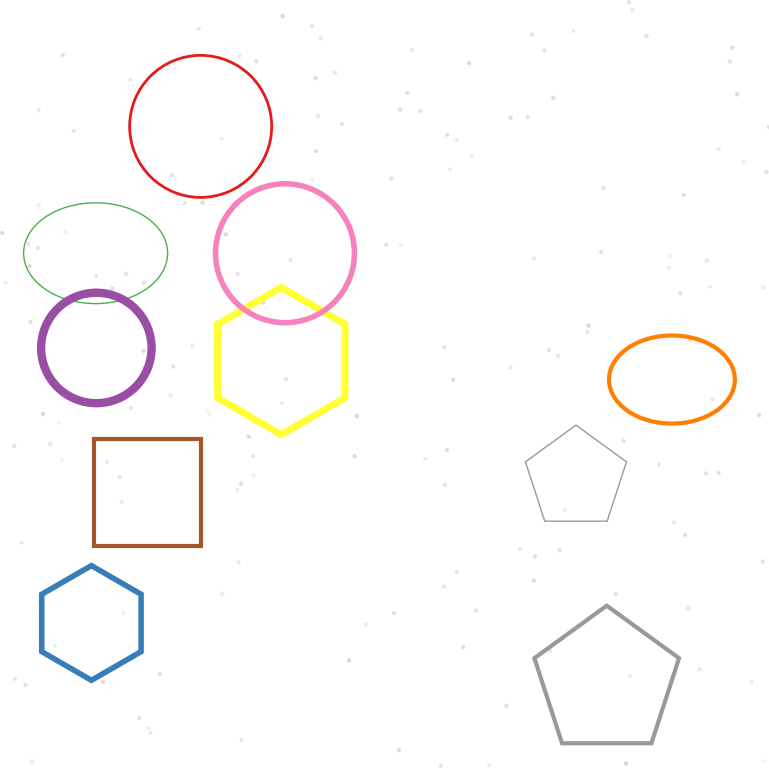[{"shape": "circle", "thickness": 1, "radius": 0.46, "center": [0.261, 0.836]}, {"shape": "hexagon", "thickness": 2, "radius": 0.37, "center": [0.119, 0.191]}, {"shape": "oval", "thickness": 0.5, "radius": 0.47, "center": [0.124, 0.671]}, {"shape": "circle", "thickness": 3, "radius": 0.36, "center": [0.125, 0.548]}, {"shape": "oval", "thickness": 1.5, "radius": 0.41, "center": [0.873, 0.507]}, {"shape": "hexagon", "thickness": 2.5, "radius": 0.48, "center": [0.365, 0.531]}, {"shape": "square", "thickness": 1.5, "radius": 0.35, "center": [0.192, 0.36]}, {"shape": "circle", "thickness": 2, "radius": 0.45, "center": [0.37, 0.671]}, {"shape": "pentagon", "thickness": 1.5, "radius": 0.49, "center": [0.788, 0.115]}, {"shape": "pentagon", "thickness": 0.5, "radius": 0.34, "center": [0.748, 0.379]}]